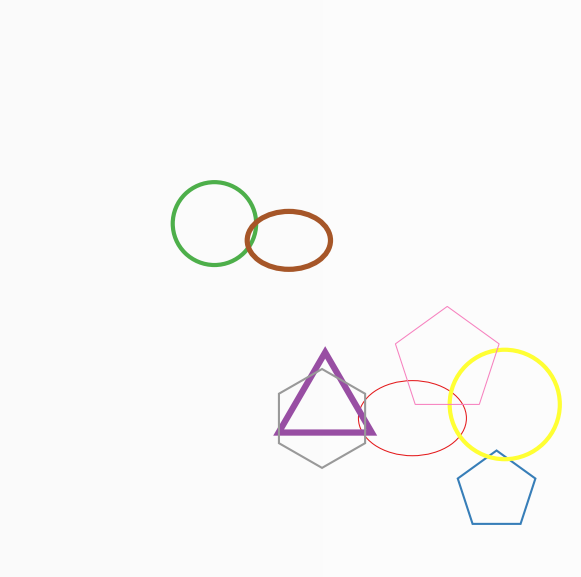[{"shape": "oval", "thickness": 0.5, "radius": 0.46, "center": [0.71, 0.275]}, {"shape": "pentagon", "thickness": 1, "radius": 0.35, "center": [0.854, 0.149]}, {"shape": "circle", "thickness": 2, "radius": 0.36, "center": [0.369, 0.612]}, {"shape": "triangle", "thickness": 3, "radius": 0.46, "center": [0.559, 0.296]}, {"shape": "circle", "thickness": 2, "radius": 0.47, "center": [0.868, 0.299]}, {"shape": "oval", "thickness": 2.5, "radius": 0.36, "center": [0.497, 0.583]}, {"shape": "pentagon", "thickness": 0.5, "radius": 0.47, "center": [0.769, 0.375]}, {"shape": "hexagon", "thickness": 1, "radius": 0.43, "center": [0.554, 0.275]}]